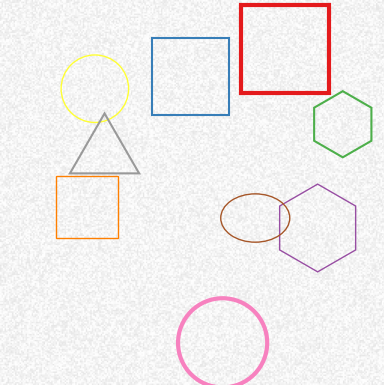[{"shape": "square", "thickness": 3, "radius": 0.57, "center": [0.74, 0.872]}, {"shape": "square", "thickness": 1.5, "radius": 0.5, "center": [0.495, 0.801]}, {"shape": "hexagon", "thickness": 1.5, "radius": 0.43, "center": [0.89, 0.677]}, {"shape": "hexagon", "thickness": 1, "radius": 0.57, "center": [0.825, 0.408]}, {"shape": "square", "thickness": 1, "radius": 0.41, "center": [0.226, 0.462]}, {"shape": "circle", "thickness": 1, "radius": 0.44, "center": [0.246, 0.77]}, {"shape": "oval", "thickness": 1, "radius": 0.45, "center": [0.663, 0.434]}, {"shape": "circle", "thickness": 3, "radius": 0.58, "center": [0.578, 0.11]}, {"shape": "triangle", "thickness": 1.5, "radius": 0.52, "center": [0.272, 0.602]}]